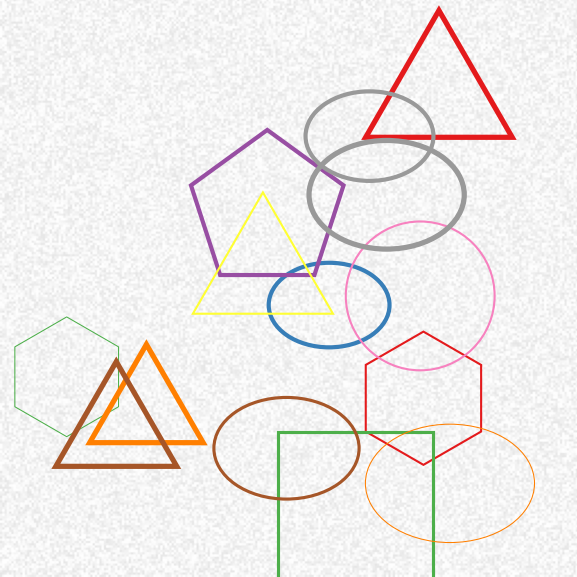[{"shape": "hexagon", "thickness": 1, "radius": 0.58, "center": [0.733, 0.31]}, {"shape": "triangle", "thickness": 2.5, "radius": 0.73, "center": [0.76, 0.835]}, {"shape": "oval", "thickness": 2, "radius": 0.52, "center": [0.57, 0.471]}, {"shape": "hexagon", "thickness": 0.5, "radius": 0.52, "center": [0.116, 0.347]}, {"shape": "square", "thickness": 1.5, "radius": 0.67, "center": [0.615, 0.118]}, {"shape": "pentagon", "thickness": 2, "radius": 0.69, "center": [0.463, 0.635]}, {"shape": "oval", "thickness": 0.5, "radius": 0.73, "center": [0.779, 0.162]}, {"shape": "triangle", "thickness": 2.5, "radius": 0.57, "center": [0.254, 0.289]}, {"shape": "triangle", "thickness": 1, "radius": 0.7, "center": [0.455, 0.526]}, {"shape": "oval", "thickness": 1.5, "radius": 0.63, "center": [0.496, 0.223]}, {"shape": "triangle", "thickness": 2.5, "radius": 0.6, "center": [0.201, 0.252]}, {"shape": "circle", "thickness": 1, "radius": 0.64, "center": [0.728, 0.487]}, {"shape": "oval", "thickness": 2.5, "radius": 0.67, "center": [0.67, 0.662]}, {"shape": "oval", "thickness": 2, "radius": 0.55, "center": [0.64, 0.763]}]